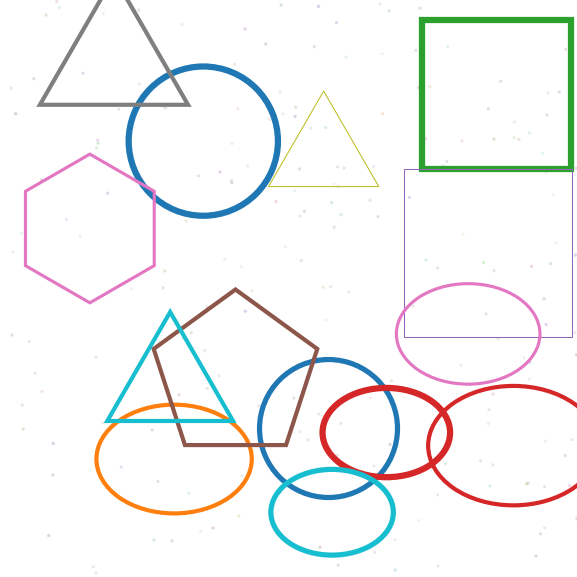[{"shape": "circle", "thickness": 2.5, "radius": 0.6, "center": [0.569, 0.257]}, {"shape": "circle", "thickness": 3, "radius": 0.65, "center": [0.352, 0.755]}, {"shape": "oval", "thickness": 2, "radius": 0.67, "center": [0.301, 0.204]}, {"shape": "square", "thickness": 3, "radius": 0.65, "center": [0.859, 0.836]}, {"shape": "oval", "thickness": 2, "radius": 0.74, "center": [0.889, 0.227]}, {"shape": "oval", "thickness": 3, "radius": 0.55, "center": [0.669, 0.25]}, {"shape": "square", "thickness": 0.5, "radius": 0.73, "center": [0.845, 0.56]}, {"shape": "pentagon", "thickness": 2, "radius": 0.74, "center": [0.408, 0.349]}, {"shape": "hexagon", "thickness": 1.5, "radius": 0.64, "center": [0.156, 0.604]}, {"shape": "oval", "thickness": 1.5, "radius": 0.62, "center": [0.811, 0.421]}, {"shape": "triangle", "thickness": 2, "radius": 0.74, "center": [0.197, 0.892]}, {"shape": "triangle", "thickness": 0.5, "radius": 0.55, "center": [0.56, 0.731]}, {"shape": "oval", "thickness": 2.5, "radius": 0.53, "center": [0.575, 0.112]}, {"shape": "triangle", "thickness": 2, "radius": 0.63, "center": [0.295, 0.333]}]